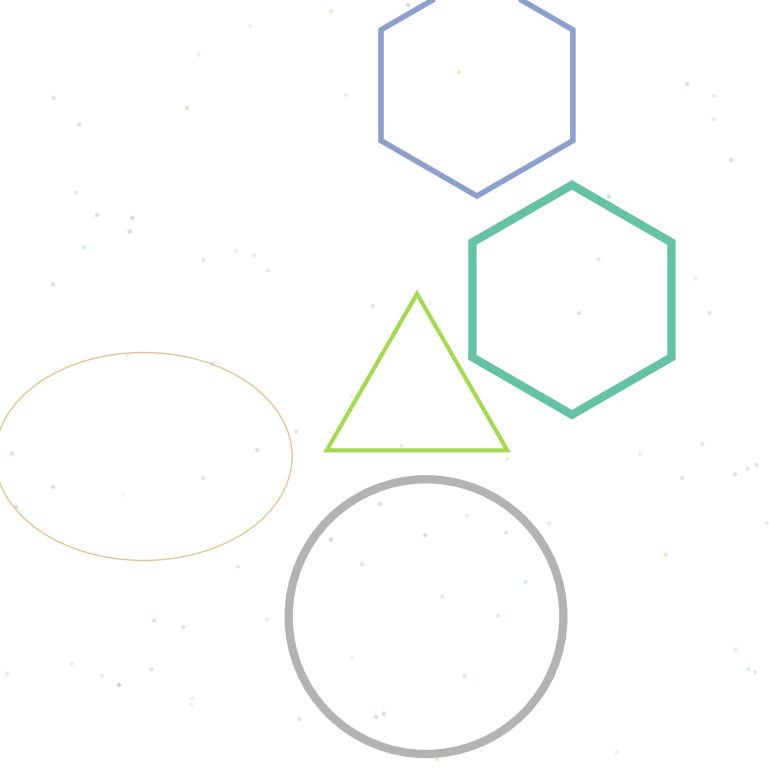[{"shape": "hexagon", "thickness": 3, "radius": 0.75, "center": [0.743, 0.611]}, {"shape": "hexagon", "thickness": 2, "radius": 0.72, "center": [0.619, 0.889]}, {"shape": "triangle", "thickness": 1.5, "radius": 0.68, "center": [0.542, 0.483]}, {"shape": "oval", "thickness": 0.5, "radius": 0.96, "center": [0.186, 0.407]}, {"shape": "circle", "thickness": 3, "radius": 0.89, "center": [0.553, 0.199]}]